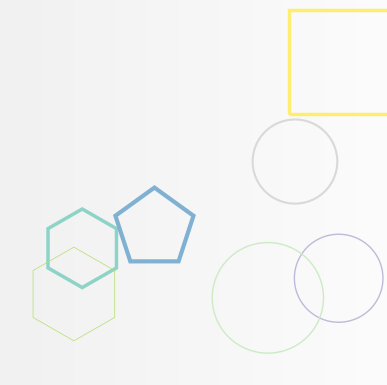[{"shape": "hexagon", "thickness": 2.5, "radius": 0.51, "center": [0.212, 0.355]}, {"shape": "circle", "thickness": 1, "radius": 0.57, "center": [0.874, 0.277]}, {"shape": "pentagon", "thickness": 3, "radius": 0.53, "center": [0.399, 0.407]}, {"shape": "hexagon", "thickness": 0.5, "radius": 0.61, "center": [0.191, 0.236]}, {"shape": "circle", "thickness": 1.5, "radius": 0.55, "center": [0.761, 0.58]}, {"shape": "circle", "thickness": 1, "radius": 0.72, "center": [0.691, 0.226]}, {"shape": "square", "thickness": 2.5, "radius": 0.67, "center": [0.88, 0.839]}]